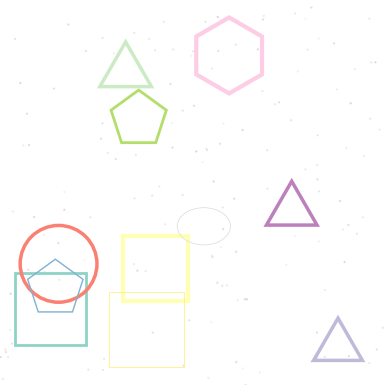[{"shape": "square", "thickness": 2, "radius": 0.47, "center": [0.131, 0.197]}, {"shape": "square", "thickness": 3, "radius": 0.42, "center": [0.404, 0.303]}, {"shape": "triangle", "thickness": 2.5, "radius": 0.37, "center": [0.878, 0.1]}, {"shape": "circle", "thickness": 2.5, "radius": 0.5, "center": [0.152, 0.315]}, {"shape": "pentagon", "thickness": 1, "radius": 0.38, "center": [0.144, 0.251]}, {"shape": "pentagon", "thickness": 2, "radius": 0.38, "center": [0.36, 0.691]}, {"shape": "hexagon", "thickness": 3, "radius": 0.49, "center": [0.595, 0.856]}, {"shape": "oval", "thickness": 0.5, "radius": 0.35, "center": [0.529, 0.412]}, {"shape": "triangle", "thickness": 2.5, "radius": 0.38, "center": [0.758, 0.453]}, {"shape": "triangle", "thickness": 2.5, "radius": 0.39, "center": [0.326, 0.814]}, {"shape": "square", "thickness": 0.5, "radius": 0.49, "center": [0.379, 0.145]}]